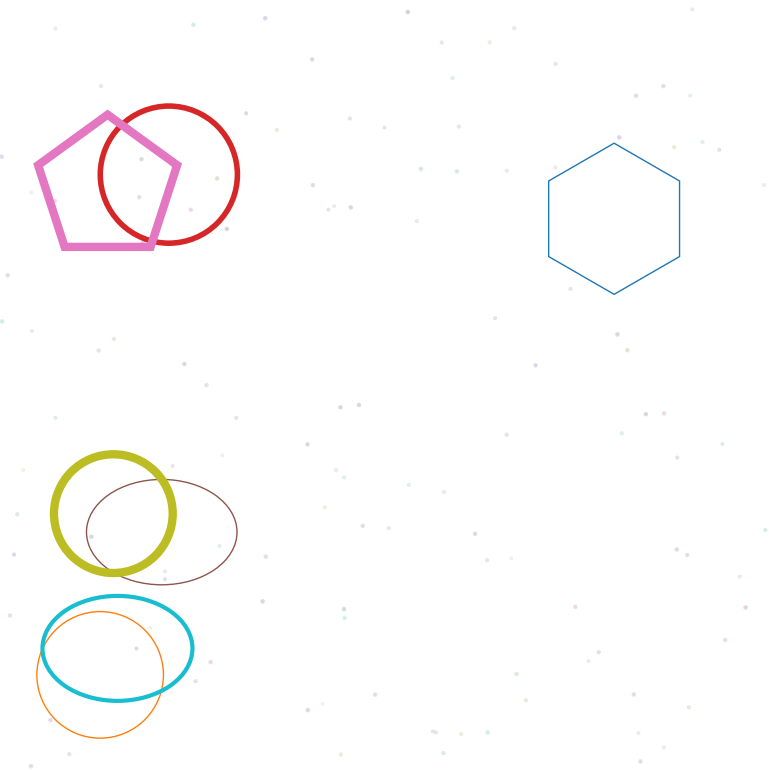[{"shape": "hexagon", "thickness": 0.5, "radius": 0.49, "center": [0.798, 0.716]}, {"shape": "circle", "thickness": 0.5, "radius": 0.41, "center": [0.13, 0.124]}, {"shape": "circle", "thickness": 2, "radius": 0.45, "center": [0.219, 0.773]}, {"shape": "oval", "thickness": 0.5, "radius": 0.49, "center": [0.21, 0.309]}, {"shape": "pentagon", "thickness": 3, "radius": 0.47, "center": [0.14, 0.756]}, {"shape": "circle", "thickness": 3, "radius": 0.39, "center": [0.147, 0.333]}, {"shape": "oval", "thickness": 1.5, "radius": 0.49, "center": [0.153, 0.158]}]